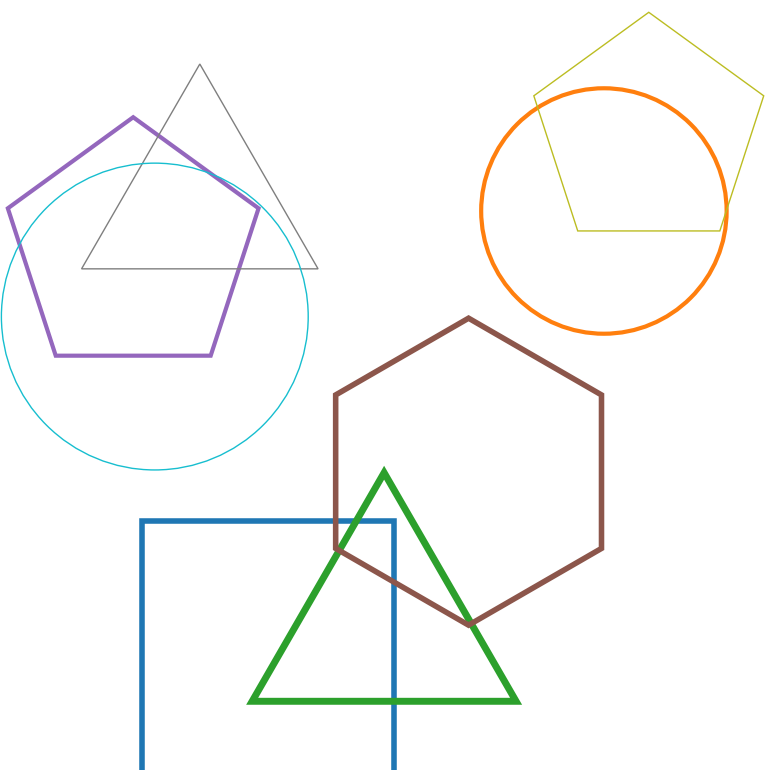[{"shape": "square", "thickness": 2, "radius": 0.82, "center": [0.348, 0.16]}, {"shape": "circle", "thickness": 1.5, "radius": 0.8, "center": [0.784, 0.726]}, {"shape": "triangle", "thickness": 2.5, "radius": 0.99, "center": [0.499, 0.188]}, {"shape": "pentagon", "thickness": 1.5, "radius": 0.86, "center": [0.173, 0.677]}, {"shape": "hexagon", "thickness": 2, "radius": 1.0, "center": [0.609, 0.387]}, {"shape": "triangle", "thickness": 0.5, "radius": 0.89, "center": [0.259, 0.74]}, {"shape": "pentagon", "thickness": 0.5, "radius": 0.78, "center": [0.843, 0.827]}, {"shape": "circle", "thickness": 0.5, "radius": 1.0, "center": [0.201, 0.589]}]